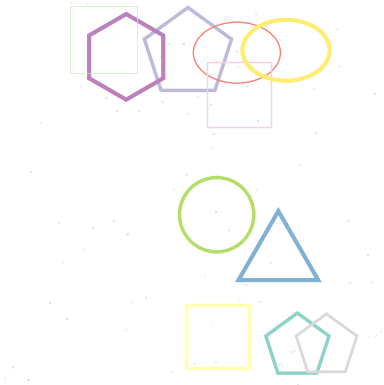[{"shape": "pentagon", "thickness": 2.5, "radius": 0.43, "center": [0.773, 0.101]}, {"shape": "square", "thickness": 2.5, "radius": 0.41, "center": [0.564, 0.127]}, {"shape": "pentagon", "thickness": 2.5, "radius": 0.6, "center": [0.488, 0.861]}, {"shape": "oval", "thickness": 1, "radius": 0.57, "center": [0.615, 0.863]}, {"shape": "triangle", "thickness": 3, "radius": 0.6, "center": [0.723, 0.332]}, {"shape": "circle", "thickness": 2.5, "radius": 0.48, "center": [0.563, 0.442]}, {"shape": "square", "thickness": 1, "radius": 0.42, "center": [0.621, 0.754]}, {"shape": "pentagon", "thickness": 2, "radius": 0.42, "center": [0.848, 0.102]}, {"shape": "hexagon", "thickness": 3, "radius": 0.56, "center": [0.328, 0.852]}, {"shape": "square", "thickness": 0.5, "radius": 0.44, "center": [0.269, 0.896]}, {"shape": "oval", "thickness": 3, "radius": 0.57, "center": [0.743, 0.869]}]